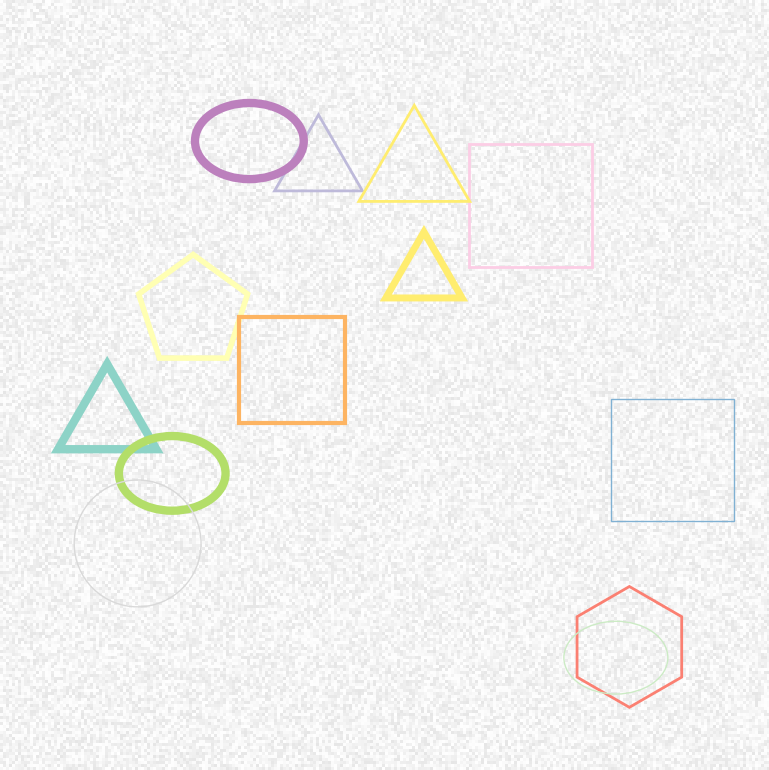[{"shape": "triangle", "thickness": 3, "radius": 0.37, "center": [0.139, 0.453]}, {"shape": "pentagon", "thickness": 2, "radius": 0.37, "center": [0.251, 0.595]}, {"shape": "triangle", "thickness": 1, "radius": 0.33, "center": [0.414, 0.785]}, {"shape": "hexagon", "thickness": 1, "radius": 0.39, "center": [0.817, 0.16]}, {"shape": "square", "thickness": 0.5, "radius": 0.4, "center": [0.874, 0.403]}, {"shape": "square", "thickness": 1.5, "radius": 0.34, "center": [0.38, 0.519]}, {"shape": "oval", "thickness": 3, "radius": 0.35, "center": [0.224, 0.385]}, {"shape": "square", "thickness": 1, "radius": 0.4, "center": [0.689, 0.734]}, {"shape": "circle", "thickness": 0.5, "radius": 0.41, "center": [0.179, 0.294]}, {"shape": "oval", "thickness": 3, "radius": 0.35, "center": [0.324, 0.817]}, {"shape": "oval", "thickness": 0.5, "radius": 0.34, "center": [0.8, 0.146]}, {"shape": "triangle", "thickness": 2.5, "radius": 0.29, "center": [0.551, 0.642]}, {"shape": "triangle", "thickness": 1, "radius": 0.42, "center": [0.538, 0.78]}]